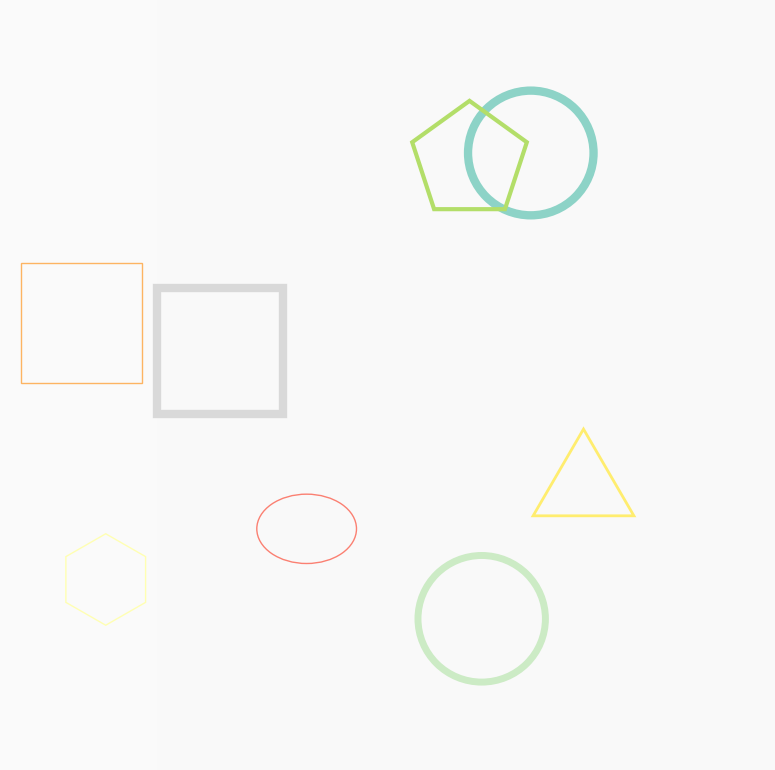[{"shape": "circle", "thickness": 3, "radius": 0.4, "center": [0.685, 0.801]}, {"shape": "hexagon", "thickness": 0.5, "radius": 0.3, "center": [0.136, 0.247]}, {"shape": "oval", "thickness": 0.5, "radius": 0.32, "center": [0.396, 0.313]}, {"shape": "square", "thickness": 0.5, "radius": 0.39, "center": [0.105, 0.581]}, {"shape": "pentagon", "thickness": 1.5, "radius": 0.39, "center": [0.606, 0.791]}, {"shape": "square", "thickness": 3, "radius": 0.41, "center": [0.284, 0.545]}, {"shape": "circle", "thickness": 2.5, "radius": 0.41, "center": [0.622, 0.196]}, {"shape": "triangle", "thickness": 1, "radius": 0.38, "center": [0.753, 0.368]}]